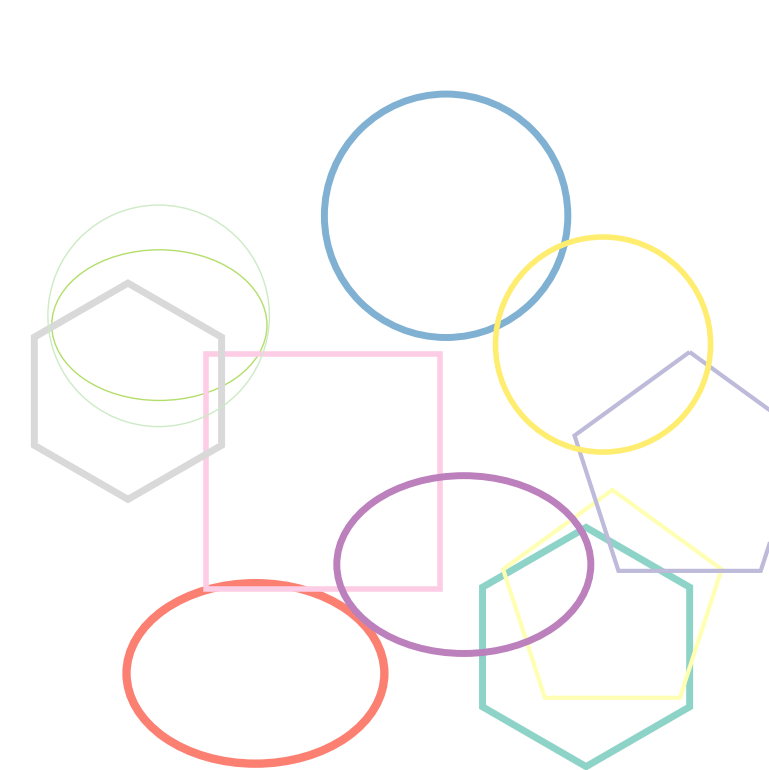[{"shape": "hexagon", "thickness": 2.5, "radius": 0.78, "center": [0.761, 0.16]}, {"shape": "pentagon", "thickness": 1.5, "radius": 0.75, "center": [0.795, 0.215]}, {"shape": "pentagon", "thickness": 1.5, "radius": 0.79, "center": [0.896, 0.386]}, {"shape": "oval", "thickness": 3, "radius": 0.84, "center": [0.332, 0.125]}, {"shape": "circle", "thickness": 2.5, "radius": 0.79, "center": [0.579, 0.72]}, {"shape": "oval", "thickness": 0.5, "radius": 0.7, "center": [0.207, 0.578]}, {"shape": "square", "thickness": 2, "radius": 0.76, "center": [0.42, 0.388]}, {"shape": "hexagon", "thickness": 2.5, "radius": 0.7, "center": [0.166, 0.492]}, {"shape": "oval", "thickness": 2.5, "radius": 0.82, "center": [0.602, 0.267]}, {"shape": "circle", "thickness": 0.5, "radius": 0.72, "center": [0.206, 0.59]}, {"shape": "circle", "thickness": 2, "radius": 0.7, "center": [0.783, 0.553]}]